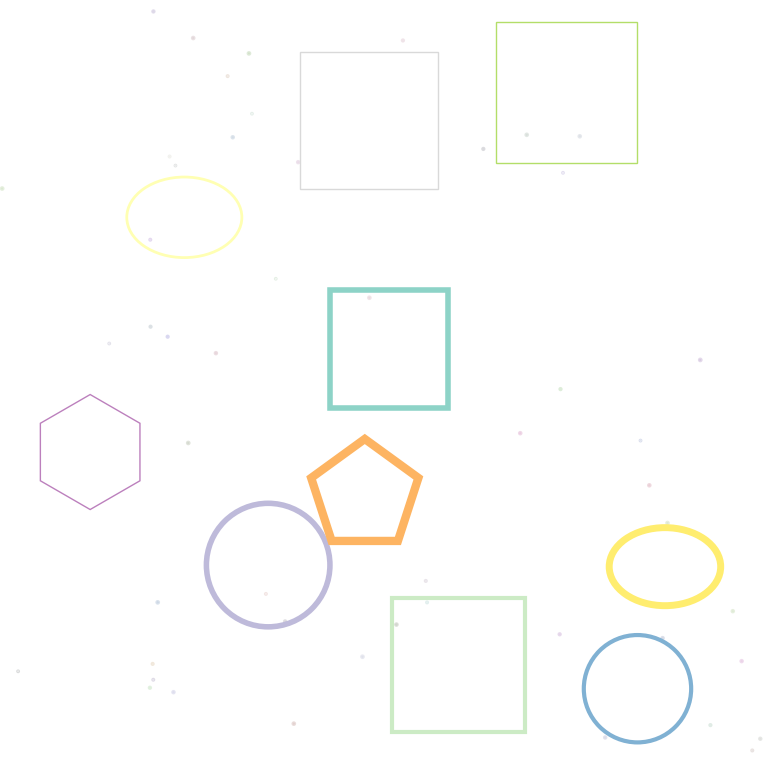[{"shape": "square", "thickness": 2, "radius": 0.38, "center": [0.506, 0.547]}, {"shape": "oval", "thickness": 1, "radius": 0.37, "center": [0.239, 0.718]}, {"shape": "circle", "thickness": 2, "radius": 0.4, "center": [0.348, 0.266]}, {"shape": "circle", "thickness": 1.5, "radius": 0.35, "center": [0.828, 0.106]}, {"shape": "pentagon", "thickness": 3, "radius": 0.37, "center": [0.474, 0.357]}, {"shape": "square", "thickness": 0.5, "radius": 0.46, "center": [0.735, 0.88]}, {"shape": "square", "thickness": 0.5, "radius": 0.45, "center": [0.48, 0.844]}, {"shape": "hexagon", "thickness": 0.5, "radius": 0.37, "center": [0.117, 0.413]}, {"shape": "square", "thickness": 1.5, "radius": 0.43, "center": [0.596, 0.137]}, {"shape": "oval", "thickness": 2.5, "radius": 0.36, "center": [0.864, 0.264]}]